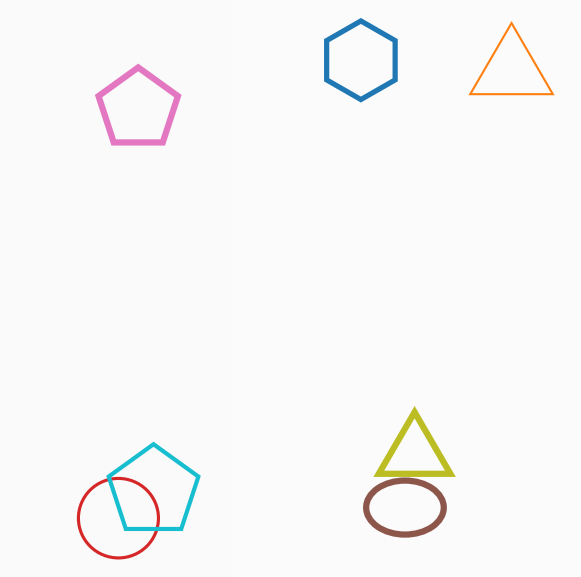[{"shape": "hexagon", "thickness": 2.5, "radius": 0.34, "center": [0.621, 0.895]}, {"shape": "triangle", "thickness": 1, "radius": 0.41, "center": [0.88, 0.877]}, {"shape": "circle", "thickness": 1.5, "radius": 0.34, "center": [0.204, 0.102]}, {"shape": "oval", "thickness": 3, "radius": 0.33, "center": [0.697, 0.12]}, {"shape": "pentagon", "thickness": 3, "radius": 0.36, "center": [0.238, 0.811]}, {"shape": "triangle", "thickness": 3, "radius": 0.36, "center": [0.713, 0.214]}, {"shape": "pentagon", "thickness": 2, "radius": 0.41, "center": [0.264, 0.149]}]